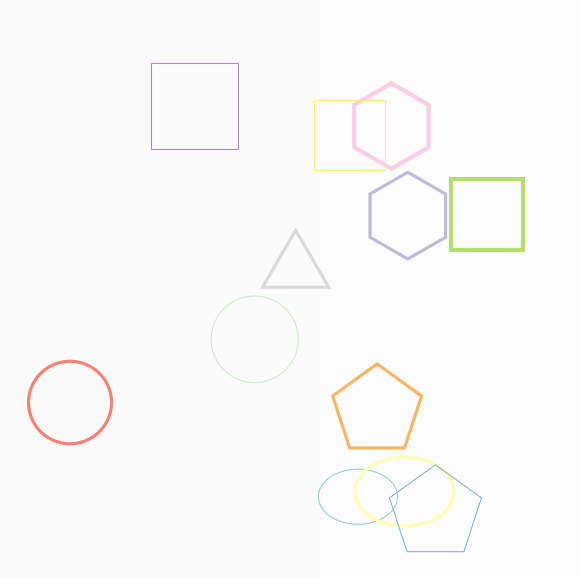[{"shape": "oval", "thickness": 0.5, "radius": 0.34, "center": [0.616, 0.139]}, {"shape": "oval", "thickness": 1.5, "radius": 0.43, "center": [0.696, 0.148]}, {"shape": "hexagon", "thickness": 1.5, "radius": 0.38, "center": [0.702, 0.626]}, {"shape": "circle", "thickness": 1.5, "radius": 0.36, "center": [0.121, 0.302]}, {"shape": "pentagon", "thickness": 0.5, "radius": 0.42, "center": [0.749, 0.111]}, {"shape": "pentagon", "thickness": 1.5, "radius": 0.4, "center": [0.649, 0.289]}, {"shape": "square", "thickness": 2, "radius": 0.31, "center": [0.837, 0.628]}, {"shape": "hexagon", "thickness": 2, "radius": 0.37, "center": [0.673, 0.781]}, {"shape": "triangle", "thickness": 1.5, "radius": 0.33, "center": [0.509, 0.535]}, {"shape": "square", "thickness": 0.5, "radius": 0.37, "center": [0.335, 0.816]}, {"shape": "circle", "thickness": 0.5, "radius": 0.37, "center": [0.438, 0.412]}, {"shape": "square", "thickness": 0.5, "radius": 0.3, "center": [0.601, 0.766]}]